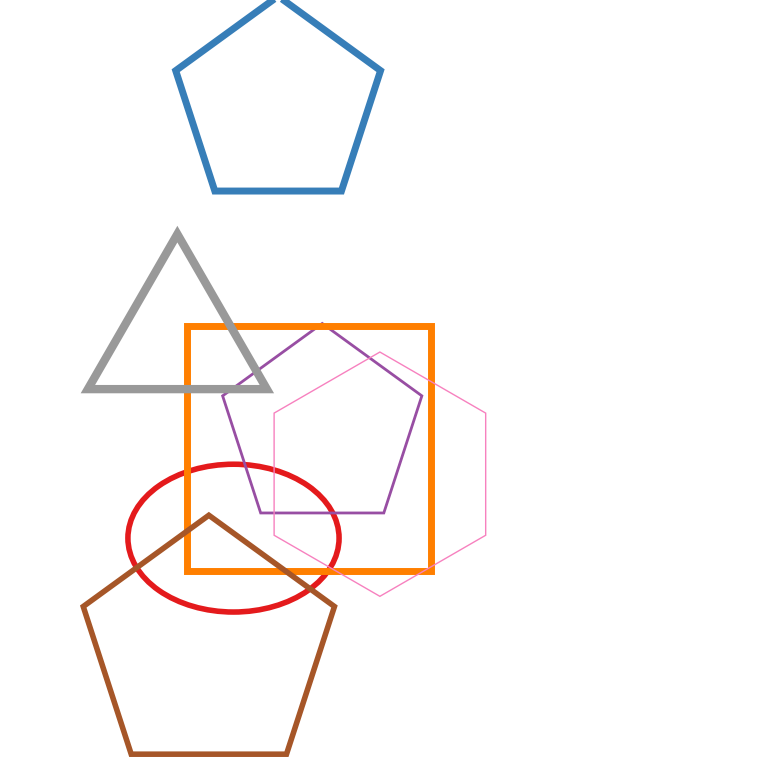[{"shape": "oval", "thickness": 2, "radius": 0.69, "center": [0.303, 0.301]}, {"shape": "pentagon", "thickness": 2.5, "radius": 0.7, "center": [0.361, 0.865]}, {"shape": "pentagon", "thickness": 1, "radius": 0.68, "center": [0.418, 0.444]}, {"shape": "square", "thickness": 2.5, "radius": 0.79, "center": [0.401, 0.417]}, {"shape": "pentagon", "thickness": 2, "radius": 0.86, "center": [0.271, 0.159]}, {"shape": "hexagon", "thickness": 0.5, "radius": 0.79, "center": [0.493, 0.384]}, {"shape": "triangle", "thickness": 3, "radius": 0.67, "center": [0.23, 0.562]}]